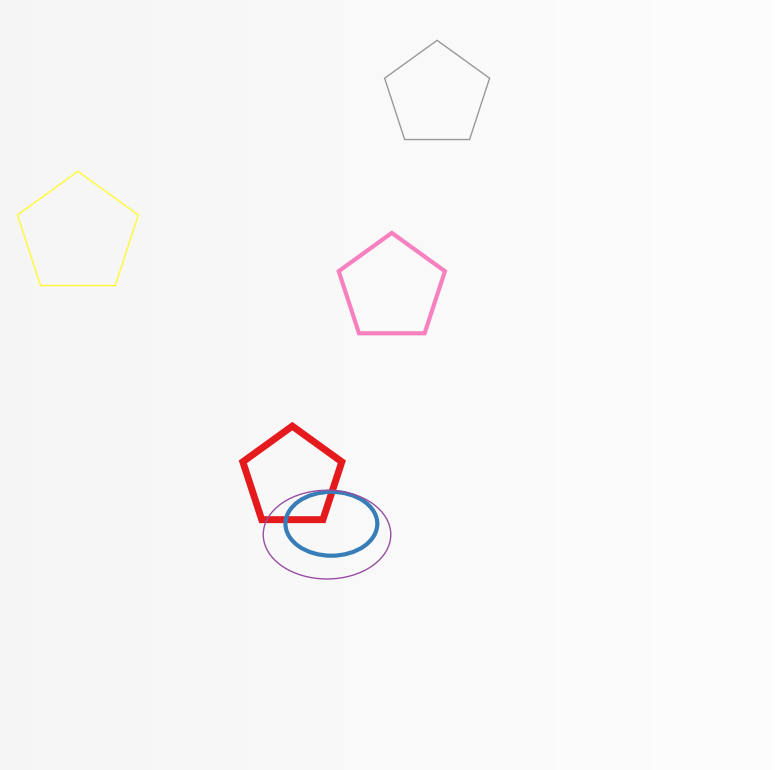[{"shape": "pentagon", "thickness": 2.5, "radius": 0.34, "center": [0.377, 0.379]}, {"shape": "oval", "thickness": 1.5, "radius": 0.3, "center": [0.428, 0.32]}, {"shape": "oval", "thickness": 0.5, "radius": 0.41, "center": [0.422, 0.306]}, {"shape": "pentagon", "thickness": 0.5, "radius": 0.41, "center": [0.101, 0.695]}, {"shape": "pentagon", "thickness": 1.5, "radius": 0.36, "center": [0.506, 0.625]}, {"shape": "pentagon", "thickness": 0.5, "radius": 0.36, "center": [0.564, 0.876]}]